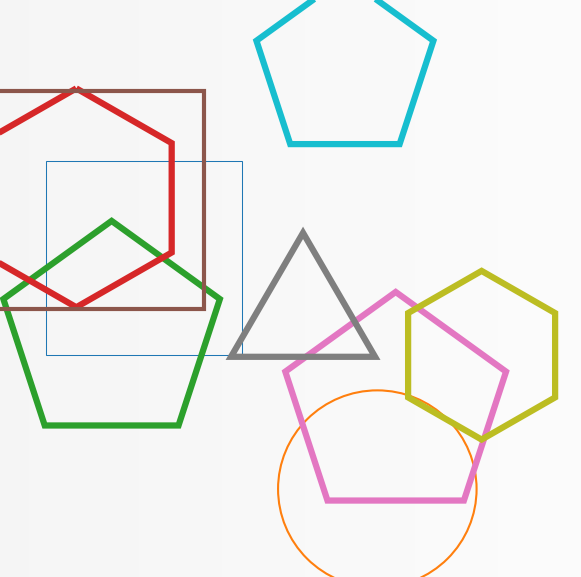[{"shape": "square", "thickness": 0.5, "radius": 0.84, "center": [0.247, 0.553]}, {"shape": "circle", "thickness": 1, "radius": 0.85, "center": [0.649, 0.152]}, {"shape": "pentagon", "thickness": 3, "radius": 0.98, "center": [0.192, 0.421]}, {"shape": "hexagon", "thickness": 3, "radius": 0.95, "center": [0.131, 0.657]}, {"shape": "square", "thickness": 2, "radius": 0.94, "center": [0.163, 0.652]}, {"shape": "pentagon", "thickness": 3, "radius": 1.0, "center": [0.681, 0.294]}, {"shape": "triangle", "thickness": 3, "radius": 0.72, "center": [0.521, 0.453]}, {"shape": "hexagon", "thickness": 3, "radius": 0.73, "center": [0.829, 0.384]}, {"shape": "pentagon", "thickness": 3, "radius": 0.8, "center": [0.593, 0.879]}]